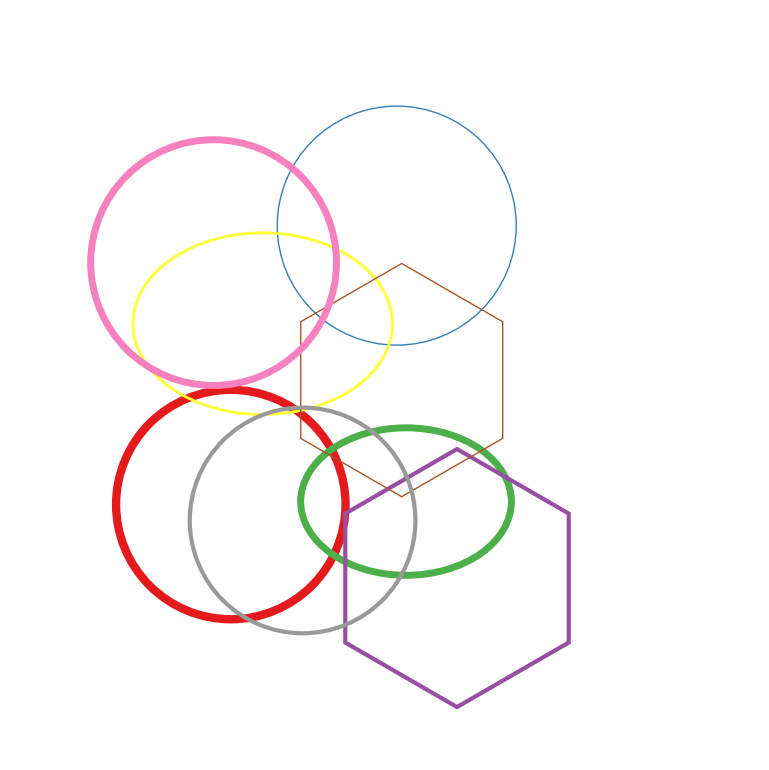[{"shape": "circle", "thickness": 3, "radius": 0.74, "center": [0.3, 0.345]}, {"shape": "circle", "thickness": 0.5, "radius": 0.78, "center": [0.515, 0.707]}, {"shape": "oval", "thickness": 2.5, "radius": 0.68, "center": [0.527, 0.349]}, {"shape": "hexagon", "thickness": 1.5, "radius": 0.84, "center": [0.594, 0.249]}, {"shape": "oval", "thickness": 1, "radius": 0.84, "center": [0.341, 0.58]}, {"shape": "hexagon", "thickness": 0.5, "radius": 0.76, "center": [0.522, 0.506]}, {"shape": "circle", "thickness": 2.5, "radius": 0.8, "center": [0.277, 0.659]}, {"shape": "circle", "thickness": 1.5, "radius": 0.73, "center": [0.393, 0.324]}]